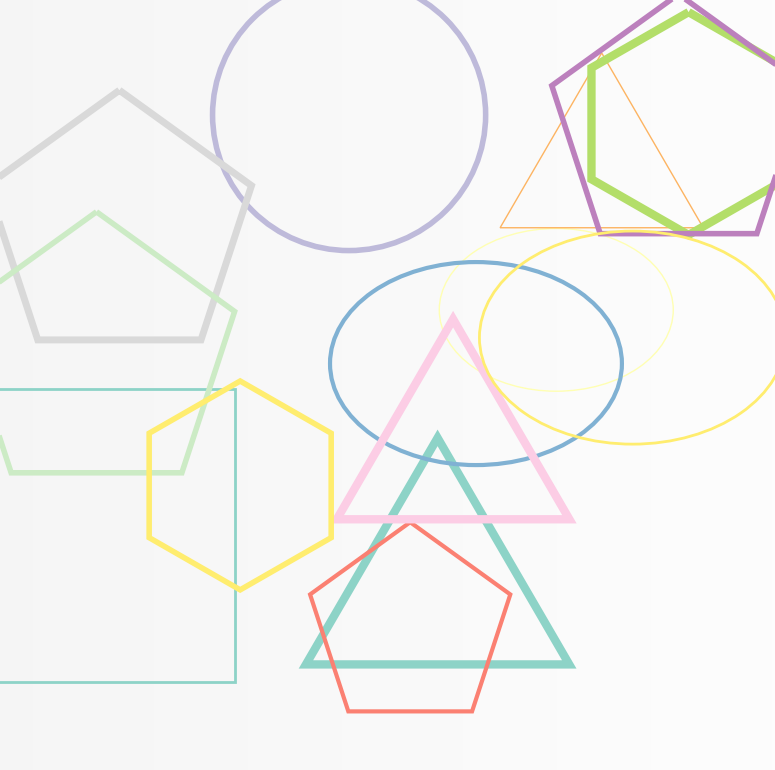[{"shape": "square", "thickness": 1, "radius": 0.95, "center": [0.113, 0.304]}, {"shape": "triangle", "thickness": 3, "radius": 0.98, "center": [0.565, 0.235]}, {"shape": "oval", "thickness": 0.5, "radius": 0.75, "center": [0.718, 0.598]}, {"shape": "circle", "thickness": 2, "radius": 0.88, "center": [0.45, 0.851]}, {"shape": "pentagon", "thickness": 1.5, "radius": 0.68, "center": [0.529, 0.186]}, {"shape": "oval", "thickness": 1.5, "radius": 0.94, "center": [0.614, 0.528]}, {"shape": "triangle", "thickness": 0.5, "radius": 0.76, "center": [0.776, 0.78]}, {"shape": "hexagon", "thickness": 3, "radius": 0.72, "center": [0.888, 0.84]}, {"shape": "triangle", "thickness": 3, "radius": 0.87, "center": [0.585, 0.412]}, {"shape": "pentagon", "thickness": 2.5, "radius": 0.9, "center": [0.154, 0.704]}, {"shape": "pentagon", "thickness": 2, "radius": 0.86, "center": [0.876, 0.836]}, {"shape": "pentagon", "thickness": 2, "radius": 0.94, "center": [0.125, 0.538]}, {"shape": "oval", "thickness": 1, "radius": 0.99, "center": [0.816, 0.562]}, {"shape": "hexagon", "thickness": 2, "radius": 0.68, "center": [0.31, 0.37]}]